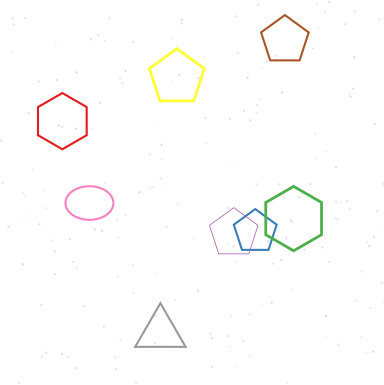[{"shape": "hexagon", "thickness": 1.5, "radius": 0.37, "center": [0.162, 0.685]}, {"shape": "pentagon", "thickness": 1.5, "radius": 0.29, "center": [0.663, 0.398]}, {"shape": "hexagon", "thickness": 2, "radius": 0.42, "center": [0.763, 0.432]}, {"shape": "pentagon", "thickness": 0.5, "radius": 0.33, "center": [0.607, 0.394]}, {"shape": "pentagon", "thickness": 2, "radius": 0.37, "center": [0.459, 0.799]}, {"shape": "pentagon", "thickness": 1.5, "radius": 0.33, "center": [0.74, 0.896]}, {"shape": "oval", "thickness": 1.5, "radius": 0.31, "center": [0.232, 0.473]}, {"shape": "triangle", "thickness": 1.5, "radius": 0.38, "center": [0.417, 0.137]}]